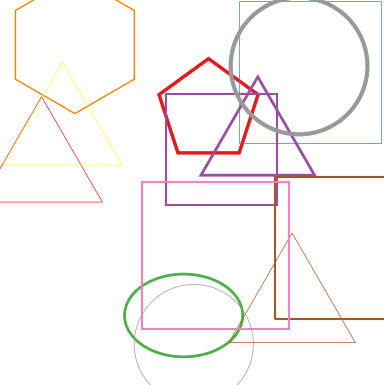[{"shape": "pentagon", "thickness": 2.5, "radius": 0.68, "center": [0.542, 0.712]}, {"shape": "triangle", "thickness": 0.5, "radius": 0.91, "center": [0.108, 0.566]}, {"shape": "square", "thickness": 0.5, "radius": 0.92, "center": [0.805, 0.812]}, {"shape": "oval", "thickness": 2, "radius": 0.77, "center": [0.477, 0.181]}, {"shape": "square", "thickness": 1.5, "radius": 0.72, "center": [0.576, 0.611]}, {"shape": "triangle", "thickness": 2, "radius": 0.85, "center": [0.67, 0.63]}, {"shape": "hexagon", "thickness": 1, "radius": 0.89, "center": [0.194, 0.884]}, {"shape": "triangle", "thickness": 0.5, "radius": 0.89, "center": [0.162, 0.661]}, {"shape": "triangle", "thickness": 0.5, "radius": 0.95, "center": [0.759, 0.205]}, {"shape": "square", "thickness": 1.5, "radius": 0.93, "center": [0.899, 0.355]}, {"shape": "square", "thickness": 1.5, "radius": 0.95, "center": [0.56, 0.337]}, {"shape": "circle", "thickness": 3, "radius": 0.89, "center": [0.777, 0.829]}, {"shape": "circle", "thickness": 0.5, "radius": 0.77, "center": [0.503, 0.106]}]